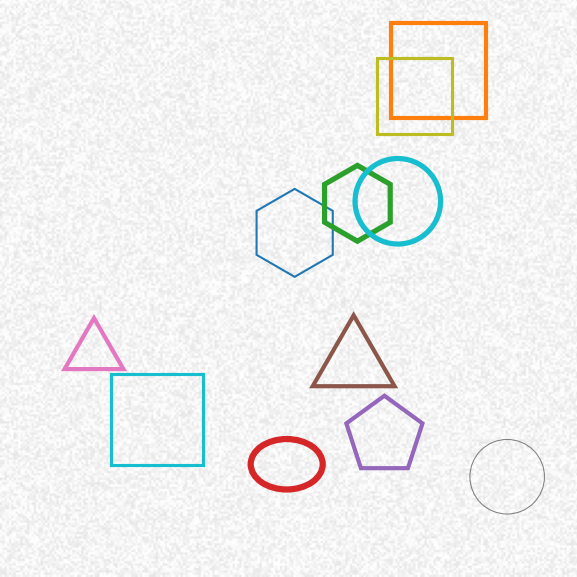[{"shape": "hexagon", "thickness": 1, "radius": 0.38, "center": [0.51, 0.596]}, {"shape": "square", "thickness": 2, "radius": 0.41, "center": [0.759, 0.877]}, {"shape": "hexagon", "thickness": 2.5, "radius": 0.33, "center": [0.619, 0.647]}, {"shape": "oval", "thickness": 3, "radius": 0.31, "center": [0.496, 0.195]}, {"shape": "pentagon", "thickness": 2, "radius": 0.35, "center": [0.666, 0.245]}, {"shape": "triangle", "thickness": 2, "radius": 0.41, "center": [0.612, 0.371]}, {"shape": "triangle", "thickness": 2, "radius": 0.29, "center": [0.163, 0.389]}, {"shape": "circle", "thickness": 0.5, "radius": 0.32, "center": [0.878, 0.174]}, {"shape": "square", "thickness": 1.5, "radius": 0.33, "center": [0.718, 0.832]}, {"shape": "circle", "thickness": 2.5, "radius": 0.37, "center": [0.689, 0.651]}, {"shape": "square", "thickness": 1.5, "radius": 0.4, "center": [0.271, 0.273]}]